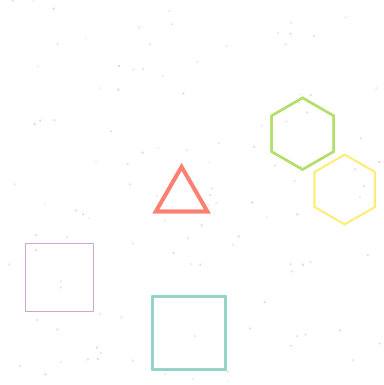[{"shape": "square", "thickness": 2, "radius": 0.47, "center": [0.489, 0.136]}, {"shape": "triangle", "thickness": 3, "radius": 0.39, "center": [0.472, 0.489]}, {"shape": "hexagon", "thickness": 2, "radius": 0.47, "center": [0.786, 0.653]}, {"shape": "square", "thickness": 0.5, "radius": 0.44, "center": [0.153, 0.28]}, {"shape": "hexagon", "thickness": 1.5, "radius": 0.45, "center": [0.895, 0.508]}]